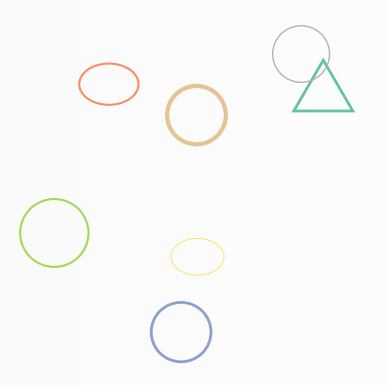[{"shape": "triangle", "thickness": 2, "radius": 0.44, "center": [0.834, 0.756]}, {"shape": "oval", "thickness": 1.5, "radius": 0.38, "center": [0.281, 0.781]}, {"shape": "circle", "thickness": 2, "radius": 0.39, "center": [0.467, 0.137]}, {"shape": "circle", "thickness": 1.5, "radius": 0.44, "center": [0.14, 0.395]}, {"shape": "oval", "thickness": 0.5, "radius": 0.34, "center": [0.51, 0.333]}, {"shape": "circle", "thickness": 3, "radius": 0.38, "center": [0.507, 0.701]}, {"shape": "circle", "thickness": 1, "radius": 0.37, "center": [0.777, 0.86]}]